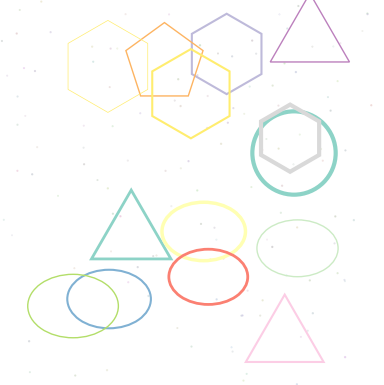[{"shape": "triangle", "thickness": 2, "radius": 0.6, "center": [0.341, 0.387]}, {"shape": "circle", "thickness": 3, "radius": 0.54, "center": [0.764, 0.603]}, {"shape": "oval", "thickness": 2.5, "radius": 0.54, "center": [0.529, 0.399]}, {"shape": "hexagon", "thickness": 1.5, "radius": 0.52, "center": [0.589, 0.86]}, {"shape": "oval", "thickness": 2, "radius": 0.51, "center": [0.541, 0.281]}, {"shape": "oval", "thickness": 1.5, "radius": 0.54, "center": [0.283, 0.223]}, {"shape": "pentagon", "thickness": 1, "radius": 0.53, "center": [0.427, 0.836]}, {"shape": "oval", "thickness": 1, "radius": 0.59, "center": [0.19, 0.205]}, {"shape": "triangle", "thickness": 1.5, "radius": 0.58, "center": [0.74, 0.118]}, {"shape": "hexagon", "thickness": 3, "radius": 0.44, "center": [0.753, 0.641]}, {"shape": "triangle", "thickness": 1, "radius": 0.59, "center": [0.805, 0.898]}, {"shape": "oval", "thickness": 1, "radius": 0.53, "center": [0.773, 0.355]}, {"shape": "hexagon", "thickness": 0.5, "radius": 0.6, "center": [0.28, 0.828]}, {"shape": "hexagon", "thickness": 1.5, "radius": 0.58, "center": [0.496, 0.757]}]